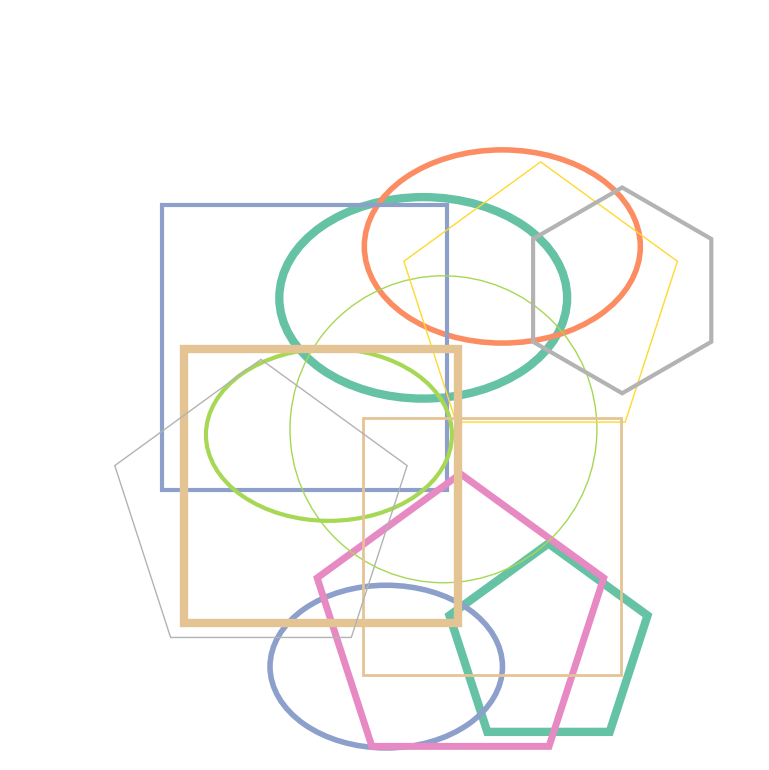[{"shape": "pentagon", "thickness": 3, "radius": 0.68, "center": [0.712, 0.159]}, {"shape": "oval", "thickness": 3, "radius": 0.93, "center": [0.55, 0.613]}, {"shape": "oval", "thickness": 2, "radius": 0.9, "center": [0.652, 0.68]}, {"shape": "oval", "thickness": 2, "radius": 0.75, "center": [0.502, 0.134]}, {"shape": "square", "thickness": 1.5, "radius": 0.93, "center": [0.395, 0.549]}, {"shape": "pentagon", "thickness": 2.5, "radius": 0.98, "center": [0.598, 0.189]}, {"shape": "oval", "thickness": 1.5, "radius": 0.8, "center": [0.427, 0.435]}, {"shape": "circle", "thickness": 0.5, "radius": 1.0, "center": [0.576, 0.442]}, {"shape": "pentagon", "thickness": 0.5, "radius": 0.93, "center": [0.702, 0.603]}, {"shape": "square", "thickness": 1, "radius": 0.83, "center": [0.639, 0.29]}, {"shape": "square", "thickness": 3, "radius": 0.89, "center": [0.416, 0.369]}, {"shape": "hexagon", "thickness": 1.5, "radius": 0.67, "center": [0.808, 0.623]}, {"shape": "pentagon", "thickness": 0.5, "radius": 1.0, "center": [0.339, 0.334]}]